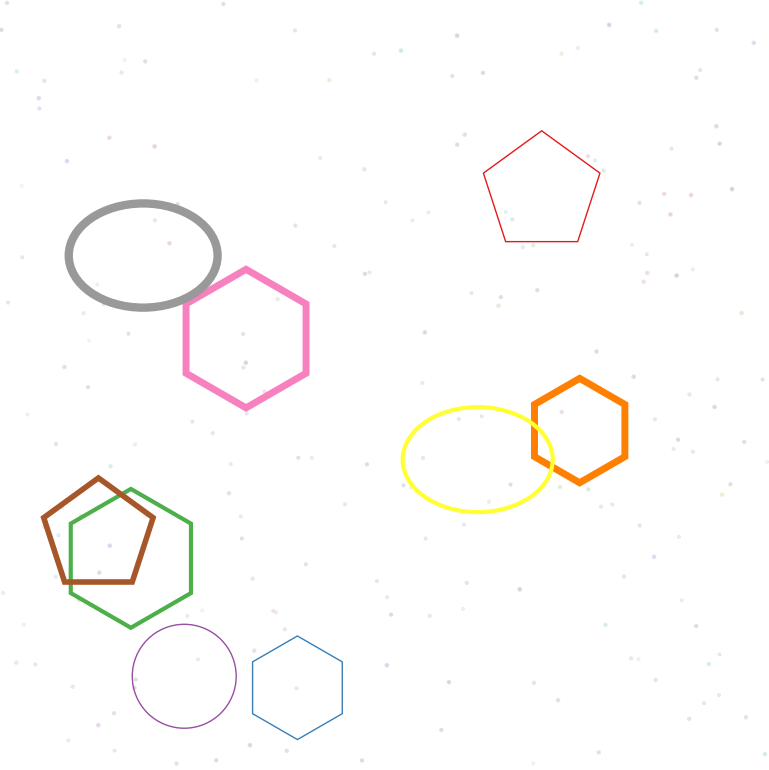[{"shape": "pentagon", "thickness": 0.5, "radius": 0.4, "center": [0.703, 0.751]}, {"shape": "hexagon", "thickness": 0.5, "radius": 0.34, "center": [0.386, 0.107]}, {"shape": "hexagon", "thickness": 1.5, "radius": 0.45, "center": [0.17, 0.275]}, {"shape": "circle", "thickness": 0.5, "radius": 0.34, "center": [0.239, 0.122]}, {"shape": "hexagon", "thickness": 2.5, "radius": 0.34, "center": [0.753, 0.441]}, {"shape": "oval", "thickness": 1.5, "radius": 0.49, "center": [0.62, 0.403]}, {"shape": "pentagon", "thickness": 2, "radius": 0.37, "center": [0.128, 0.305]}, {"shape": "hexagon", "thickness": 2.5, "radius": 0.45, "center": [0.32, 0.56]}, {"shape": "oval", "thickness": 3, "radius": 0.48, "center": [0.186, 0.668]}]